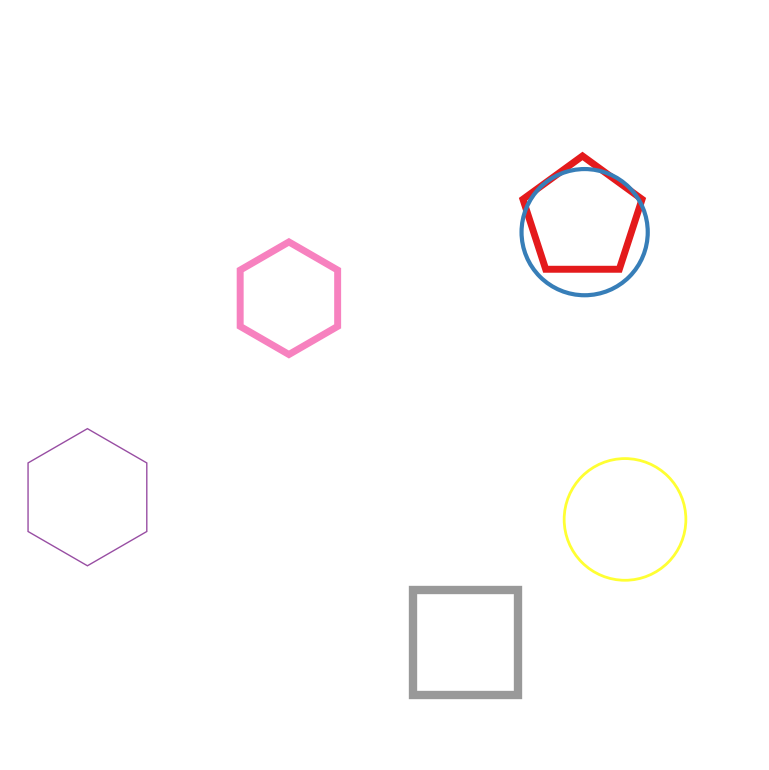[{"shape": "pentagon", "thickness": 2.5, "radius": 0.41, "center": [0.757, 0.716]}, {"shape": "circle", "thickness": 1.5, "radius": 0.41, "center": [0.759, 0.699]}, {"shape": "hexagon", "thickness": 0.5, "radius": 0.45, "center": [0.114, 0.354]}, {"shape": "circle", "thickness": 1, "radius": 0.4, "center": [0.812, 0.325]}, {"shape": "hexagon", "thickness": 2.5, "radius": 0.37, "center": [0.375, 0.613]}, {"shape": "square", "thickness": 3, "radius": 0.34, "center": [0.604, 0.166]}]